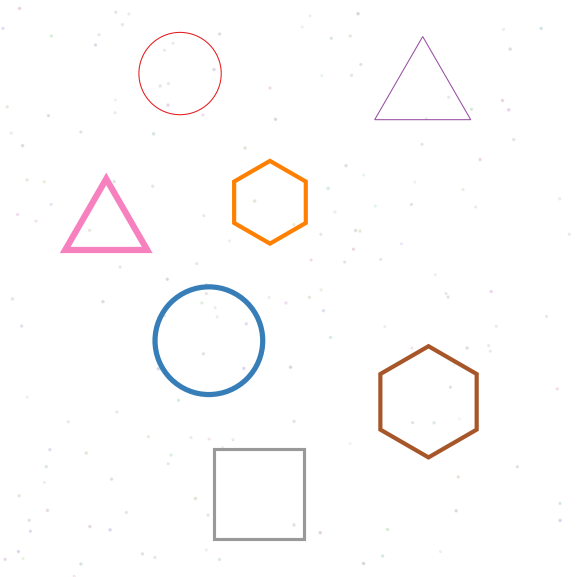[{"shape": "circle", "thickness": 0.5, "radius": 0.36, "center": [0.312, 0.872]}, {"shape": "circle", "thickness": 2.5, "radius": 0.47, "center": [0.362, 0.409]}, {"shape": "triangle", "thickness": 0.5, "radius": 0.48, "center": [0.732, 0.84]}, {"shape": "hexagon", "thickness": 2, "radius": 0.36, "center": [0.467, 0.649]}, {"shape": "hexagon", "thickness": 2, "radius": 0.48, "center": [0.742, 0.303]}, {"shape": "triangle", "thickness": 3, "radius": 0.41, "center": [0.184, 0.607]}, {"shape": "square", "thickness": 1.5, "radius": 0.39, "center": [0.449, 0.144]}]